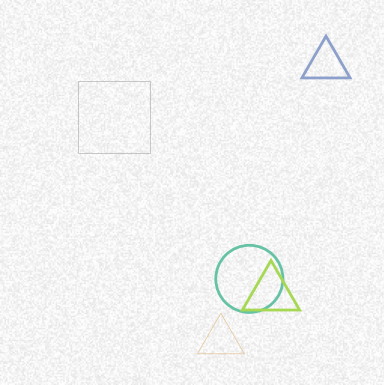[{"shape": "circle", "thickness": 2, "radius": 0.44, "center": [0.648, 0.276]}, {"shape": "triangle", "thickness": 2, "radius": 0.36, "center": [0.847, 0.834]}, {"shape": "triangle", "thickness": 2, "radius": 0.43, "center": [0.704, 0.238]}, {"shape": "triangle", "thickness": 0.5, "radius": 0.35, "center": [0.574, 0.116]}, {"shape": "square", "thickness": 0.5, "radius": 0.47, "center": [0.295, 0.696]}]